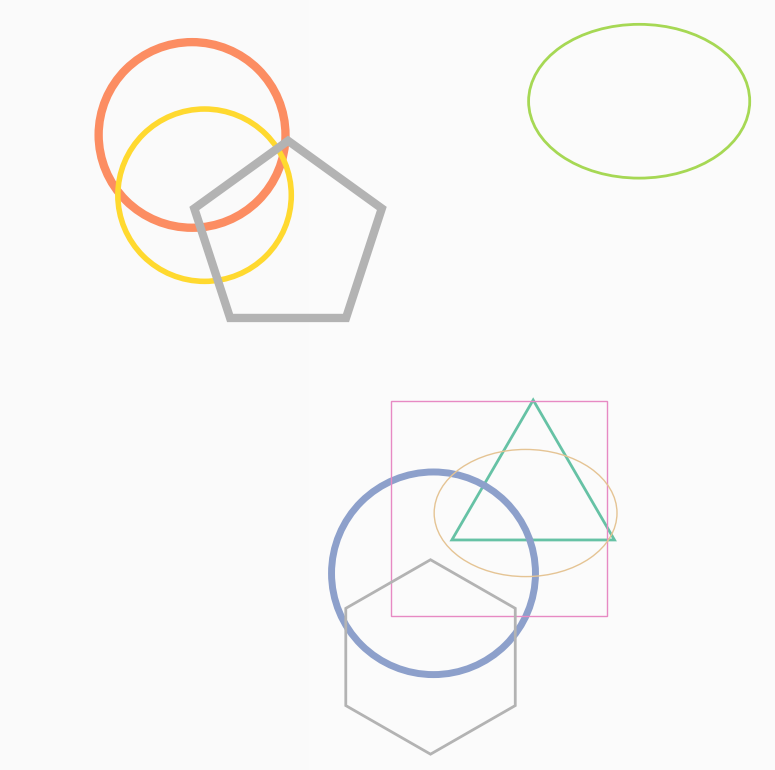[{"shape": "triangle", "thickness": 1, "radius": 0.61, "center": [0.688, 0.359]}, {"shape": "circle", "thickness": 3, "radius": 0.6, "center": [0.248, 0.825]}, {"shape": "circle", "thickness": 2.5, "radius": 0.66, "center": [0.559, 0.255]}, {"shape": "square", "thickness": 0.5, "radius": 0.7, "center": [0.644, 0.339]}, {"shape": "oval", "thickness": 1, "radius": 0.71, "center": [0.825, 0.869]}, {"shape": "circle", "thickness": 2, "radius": 0.56, "center": [0.264, 0.747]}, {"shape": "oval", "thickness": 0.5, "radius": 0.59, "center": [0.678, 0.334]}, {"shape": "hexagon", "thickness": 1, "radius": 0.63, "center": [0.556, 0.147]}, {"shape": "pentagon", "thickness": 3, "radius": 0.64, "center": [0.372, 0.69]}]